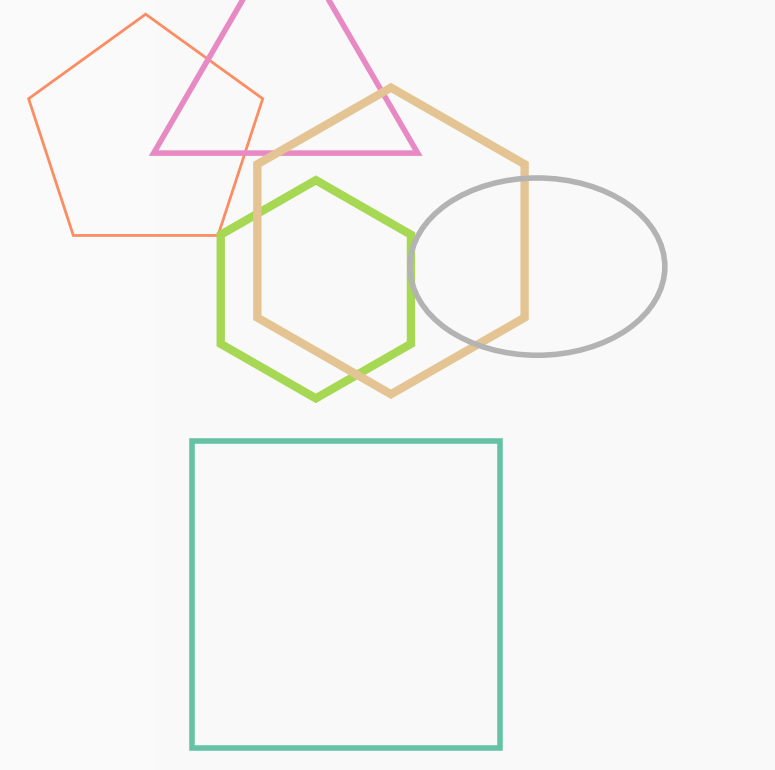[{"shape": "square", "thickness": 2, "radius": 0.99, "center": [0.447, 0.228]}, {"shape": "pentagon", "thickness": 1, "radius": 0.79, "center": [0.188, 0.823]}, {"shape": "triangle", "thickness": 2, "radius": 0.98, "center": [0.369, 0.9]}, {"shape": "hexagon", "thickness": 3, "radius": 0.71, "center": [0.408, 0.624]}, {"shape": "hexagon", "thickness": 3, "radius": 1.0, "center": [0.504, 0.687]}, {"shape": "oval", "thickness": 2, "radius": 0.82, "center": [0.693, 0.654]}]